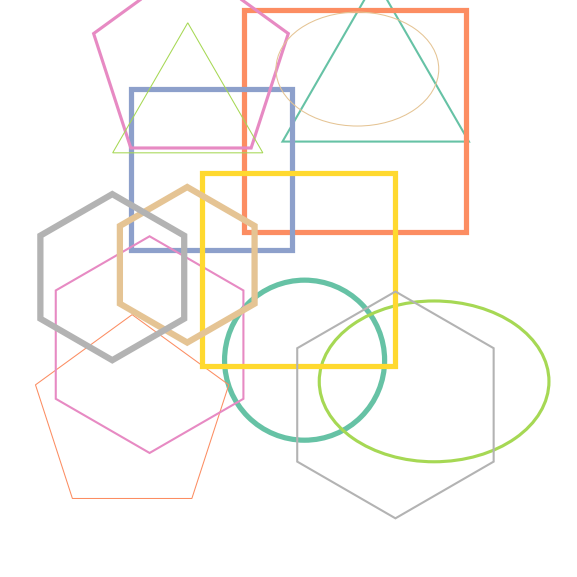[{"shape": "triangle", "thickness": 1, "radius": 0.93, "center": [0.651, 0.847]}, {"shape": "circle", "thickness": 2.5, "radius": 0.69, "center": [0.527, 0.375]}, {"shape": "square", "thickness": 2.5, "radius": 0.96, "center": [0.615, 0.79]}, {"shape": "pentagon", "thickness": 0.5, "radius": 0.88, "center": [0.229, 0.278]}, {"shape": "square", "thickness": 2.5, "radius": 0.7, "center": [0.366, 0.706]}, {"shape": "hexagon", "thickness": 1, "radius": 0.94, "center": [0.259, 0.402]}, {"shape": "pentagon", "thickness": 1.5, "radius": 0.89, "center": [0.331, 0.886]}, {"shape": "oval", "thickness": 1.5, "radius": 0.99, "center": [0.752, 0.339]}, {"shape": "triangle", "thickness": 0.5, "radius": 0.75, "center": [0.325, 0.81]}, {"shape": "square", "thickness": 2.5, "radius": 0.83, "center": [0.516, 0.532]}, {"shape": "hexagon", "thickness": 3, "radius": 0.67, "center": [0.324, 0.541]}, {"shape": "oval", "thickness": 0.5, "radius": 0.7, "center": [0.619, 0.88]}, {"shape": "hexagon", "thickness": 1, "radius": 0.98, "center": [0.685, 0.298]}, {"shape": "hexagon", "thickness": 3, "radius": 0.72, "center": [0.194, 0.519]}]